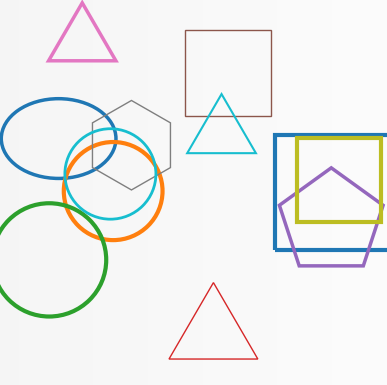[{"shape": "square", "thickness": 3, "radius": 0.75, "center": [0.859, 0.501]}, {"shape": "oval", "thickness": 2.5, "radius": 0.74, "center": [0.151, 0.64]}, {"shape": "circle", "thickness": 3, "radius": 0.64, "center": [0.292, 0.504]}, {"shape": "circle", "thickness": 3, "radius": 0.74, "center": [0.127, 0.325]}, {"shape": "triangle", "thickness": 1, "radius": 0.66, "center": [0.551, 0.134]}, {"shape": "pentagon", "thickness": 2.5, "radius": 0.7, "center": [0.855, 0.423]}, {"shape": "square", "thickness": 1, "radius": 0.56, "center": [0.589, 0.81]}, {"shape": "triangle", "thickness": 2.5, "radius": 0.5, "center": [0.212, 0.892]}, {"shape": "hexagon", "thickness": 1, "radius": 0.58, "center": [0.339, 0.623]}, {"shape": "square", "thickness": 3, "radius": 0.55, "center": [0.875, 0.532]}, {"shape": "circle", "thickness": 2, "radius": 0.59, "center": [0.285, 0.548]}, {"shape": "triangle", "thickness": 1.5, "radius": 0.51, "center": [0.572, 0.653]}]